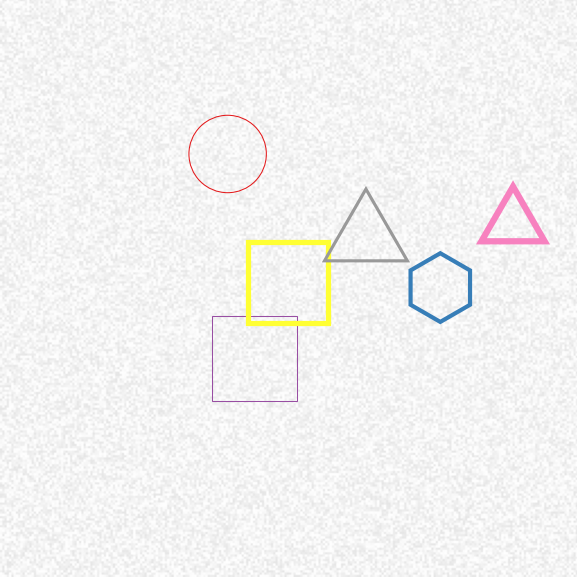[{"shape": "circle", "thickness": 0.5, "radius": 0.34, "center": [0.394, 0.732]}, {"shape": "hexagon", "thickness": 2, "radius": 0.3, "center": [0.762, 0.501]}, {"shape": "square", "thickness": 0.5, "radius": 0.37, "center": [0.441, 0.378]}, {"shape": "square", "thickness": 2.5, "radius": 0.35, "center": [0.499, 0.51]}, {"shape": "triangle", "thickness": 3, "radius": 0.32, "center": [0.888, 0.613]}, {"shape": "triangle", "thickness": 1.5, "radius": 0.41, "center": [0.634, 0.589]}]